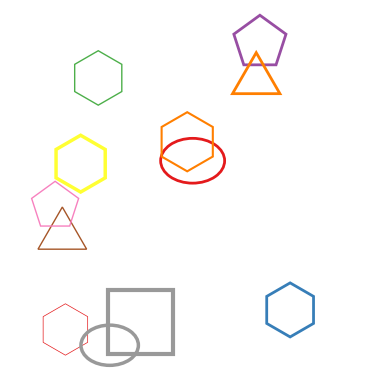[{"shape": "oval", "thickness": 2, "radius": 0.42, "center": [0.5, 0.582]}, {"shape": "hexagon", "thickness": 0.5, "radius": 0.33, "center": [0.17, 0.144]}, {"shape": "hexagon", "thickness": 2, "radius": 0.35, "center": [0.754, 0.195]}, {"shape": "hexagon", "thickness": 1, "radius": 0.35, "center": [0.255, 0.798]}, {"shape": "pentagon", "thickness": 2, "radius": 0.36, "center": [0.675, 0.889]}, {"shape": "triangle", "thickness": 2, "radius": 0.36, "center": [0.666, 0.792]}, {"shape": "hexagon", "thickness": 1.5, "radius": 0.38, "center": [0.486, 0.632]}, {"shape": "hexagon", "thickness": 2.5, "radius": 0.37, "center": [0.209, 0.575]}, {"shape": "triangle", "thickness": 1, "radius": 0.36, "center": [0.162, 0.389]}, {"shape": "pentagon", "thickness": 1, "radius": 0.32, "center": [0.143, 0.465]}, {"shape": "square", "thickness": 3, "radius": 0.42, "center": [0.365, 0.163]}, {"shape": "oval", "thickness": 2.5, "radius": 0.37, "center": [0.285, 0.103]}]